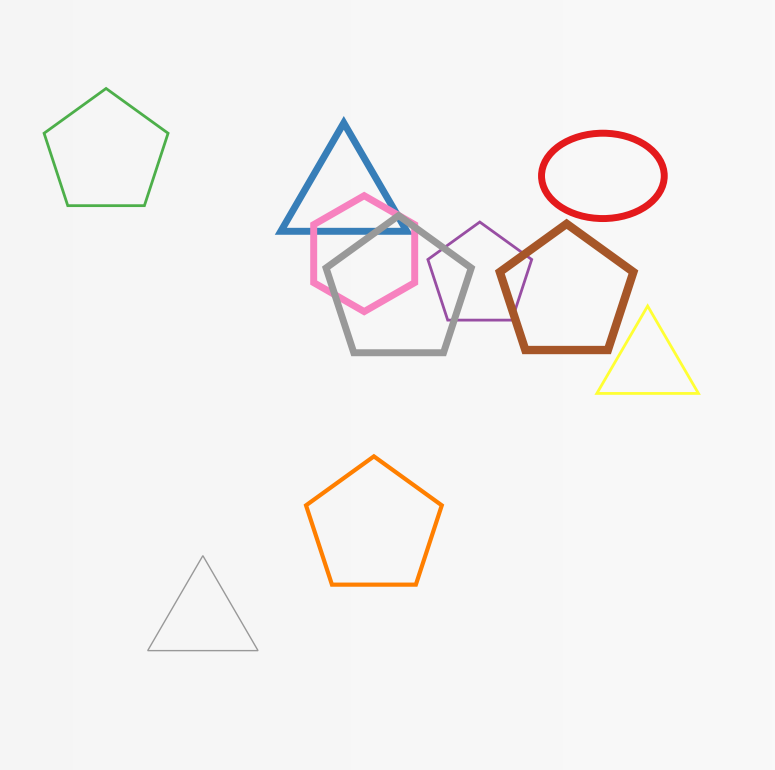[{"shape": "oval", "thickness": 2.5, "radius": 0.4, "center": [0.778, 0.772]}, {"shape": "triangle", "thickness": 2.5, "radius": 0.47, "center": [0.444, 0.747]}, {"shape": "pentagon", "thickness": 1, "radius": 0.42, "center": [0.137, 0.801]}, {"shape": "pentagon", "thickness": 1, "radius": 0.35, "center": [0.619, 0.641]}, {"shape": "pentagon", "thickness": 1.5, "radius": 0.46, "center": [0.482, 0.315]}, {"shape": "triangle", "thickness": 1, "radius": 0.38, "center": [0.836, 0.527]}, {"shape": "pentagon", "thickness": 3, "radius": 0.45, "center": [0.731, 0.619]}, {"shape": "hexagon", "thickness": 2.5, "radius": 0.38, "center": [0.47, 0.671]}, {"shape": "pentagon", "thickness": 2.5, "radius": 0.49, "center": [0.514, 0.622]}, {"shape": "triangle", "thickness": 0.5, "radius": 0.41, "center": [0.262, 0.196]}]